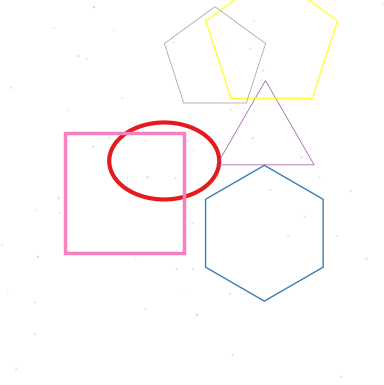[{"shape": "oval", "thickness": 3, "radius": 0.71, "center": [0.427, 0.582]}, {"shape": "hexagon", "thickness": 1, "radius": 0.88, "center": [0.687, 0.394]}, {"shape": "triangle", "thickness": 0.5, "radius": 0.73, "center": [0.69, 0.645]}, {"shape": "pentagon", "thickness": 1, "radius": 0.9, "center": [0.706, 0.89]}, {"shape": "square", "thickness": 2.5, "radius": 0.78, "center": [0.323, 0.498]}, {"shape": "pentagon", "thickness": 0.5, "radius": 0.69, "center": [0.558, 0.844]}]